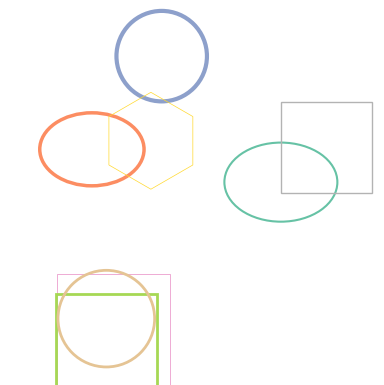[{"shape": "oval", "thickness": 1.5, "radius": 0.73, "center": [0.73, 0.527]}, {"shape": "oval", "thickness": 2.5, "radius": 0.68, "center": [0.239, 0.612]}, {"shape": "circle", "thickness": 3, "radius": 0.59, "center": [0.42, 0.854]}, {"shape": "square", "thickness": 0.5, "radius": 0.73, "center": [0.294, 0.142]}, {"shape": "square", "thickness": 2, "radius": 0.66, "center": [0.276, 0.104]}, {"shape": "hexagon", "thickness": 0.5, "radius": 0.63, "center": [0.392, 0.634]}, {"shape": "circle", "thickness": 2, "radius": 0.63, "center": [0.276, 0.172]}, {"shape": "square", "thickness": 1, "radius": 0.59, "center": [0.849, 0.617]}]